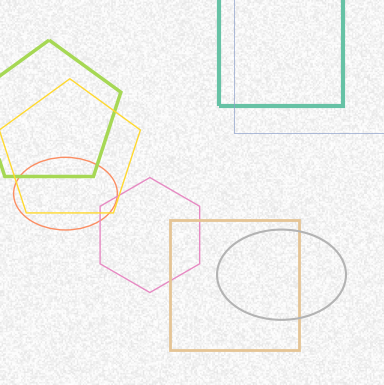[{"shape": "square", "thickness": 3, "radius": 0.81, "center": [0.73, 0.885]}, {"shape": "oval", "thickness": 1, "radius": 0.67, "center": [0.17, 0.497]}, {"shape": "square", "thickness": 0.5, "radius": 0.99, "center": [0.806, 0.852]}, {"shape": "hexagon", "thickness": 1, "radius": 0.75, "center": [0.389, 0.39]}, {"shape": "pentagon", "thickness": 2.5, "radius": 0.98, "center": [0.128, 0.7]}, {"shape": "pentagon", "thickness": 1, "radius": 0.96, "center": [0.181, 0.603]}, {"shape": "square", "thickness": 2, "radius": 0.84, "center": [0.61, 0.259]}, {"shape": "oval", "thickness": 1.5, "radius": 0.84, "center": [0.731, 0.286]}]